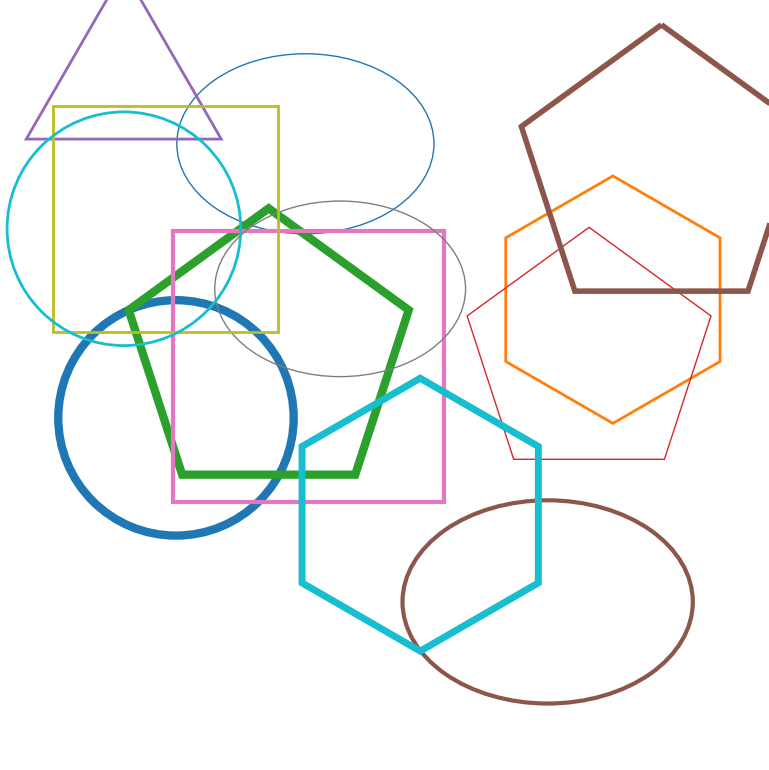[{"shape": "oval", "thickness": 0.5, "radius": 0.83, "center": [0.397, 0.813]}, {"shape": "circle", "thickness": 3, "radius": 0.76, "center": [0.229, 0.457]}, {"shape": "hexagon", "thickness": 1, "radius": 0.8, "center": [0.796, 0.611]}, {"shape": "pentagon", "thickness": 3, "radius": 0.96, "center": [0.349, 0.538]}, {"shape": "pentagon", "thickness": 0.5, "radius": 0.83, "center": [0.765, 0.538]}, {"shape": "triangle", "thickness": 1, "radius": 0.73, "center": [0.161, 0.892]}, {"shape": "pentagon", "thickness": 2, "radius": 0.96, "center": [0.859, 0.777]}, {"shape": "oval", "thickness": 1.5, "radius": 0.94, "center": [0.711, 0.218]}, {"shape": "square", "thickness": 1.5, "radius": 0.88, "center": [0.4, 0.524]}, {"shape": "oval", "thickness": 0.5, "radius": 0.81, "center": [0.442, 0.625]}, {"shape": "square", "thickness": 1, "radius": 0.73, "center": [0.215, 0.715]}, {"shape": "hexagon", "thickness": 2.5, "radius": 0.89, "center": [0.546, 0.332]}, {"shape": "circle", "thickness": 1, "radius": 0.76, "center": [0.161, 0.703]}]